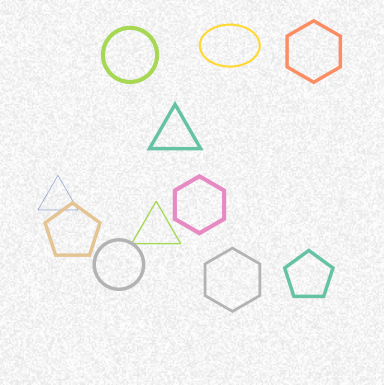[{"shape": "pentagon", "thickness": 2.5, "radius": 0.33, "center": [0.802, 0.284]}, {"shape": "triangle", "thickness": 2.5, "radius": 0.38, "center": [0.455, 0.652]}, {"shape": "hexagon", "thickness": 2.5, "radius": 0.4, "center": [0.815, 0.866]}, {"shape": "triangle", "thickness": 0.5, "radius": 0.3, "center": [0.151, 0.485]}, {"shape": "hexagon", "thickness": 3, "radius": 0.37, "center": [0.518, 0.468]}, {"shape": "triangle", "thickness": 1, "radius": 0.37, "center": [0.406, 0.404]}, {"shape": "circle", "thickness": 3, "radius": 0.35, "center": [0.338, 0.857]}, {"shape": "oval", "thickness": 1.5, "radius": 0.39, "center": [0.597, 0.882]}, {"shape": "pentagon", "thickness": 2.5, "radius": 0.38, "center": [0.188, 0.398]}, {"shape": "circle", "thickness": 2.5, "radius": 0.32, "center": [0.309, 0.313]}, {"shape": "hexagon", "thickness": 2, "radius": 0.41, "center": [0.604, 0.273]}]